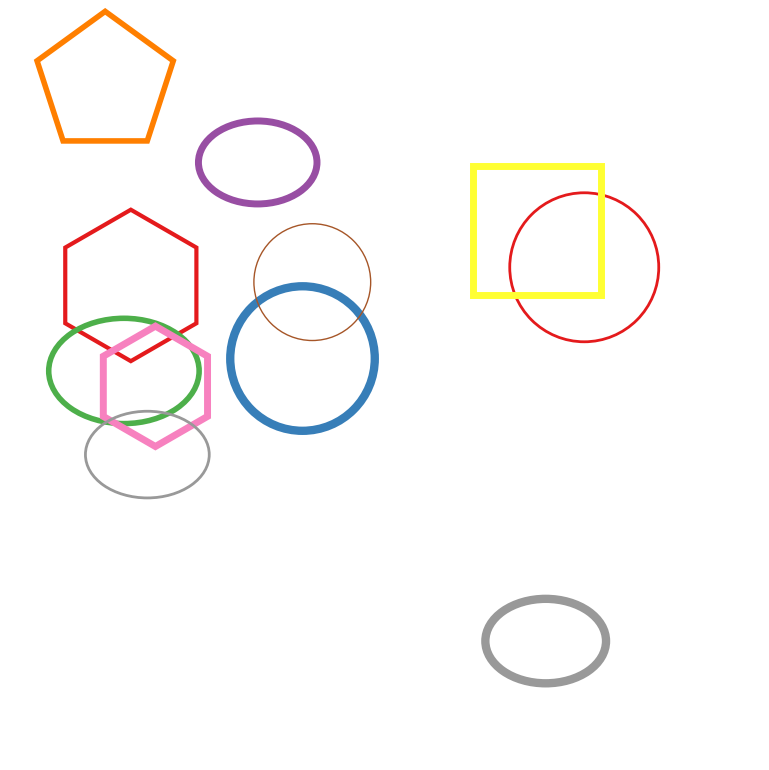[{"shape": "circle", "thickness": 1, "radius": 0.48, "center": [0.759, 0.653]}, {"shape": "hexagon", "thickness": 1.5, "radius": 0.49, "center": [0.17, 0.629]}, {"shape": "circle", "thickness": 3, "radius": 0.47, "center": [0.393, 0.534]}, {"shape": "oval", "thickness": 2, "radius": 0.49, "center": [0.161, 0.518]}, {"shape": "oval", "thickness": 2.5, "radius": 0.38, "center": [0.335, 0.789]}, {"shape": "pentagon", "thickness": 2, "radius": 0.47, "center": [0.137, 0.892]}, {"shape": "square", "thickness": 2.5, "radius": 0.42, "center": [0.697, 0.7]}, {"shape": "circle", "thickness": 0.5, "radius": 0.38, "center": [0.406, 0.634]}, {"shape": "hexagon", "thickness": 2.5, "radius": 0.39, "center": [0.202, 0.498]}, {"shape": "oval", "thickness": 1, "radius": 0.4, "center": [0.191, 0.41]}, {"shape": "oval", "thickness": 3, "radius": 0.39, "center": [0.709, 0.167]}]